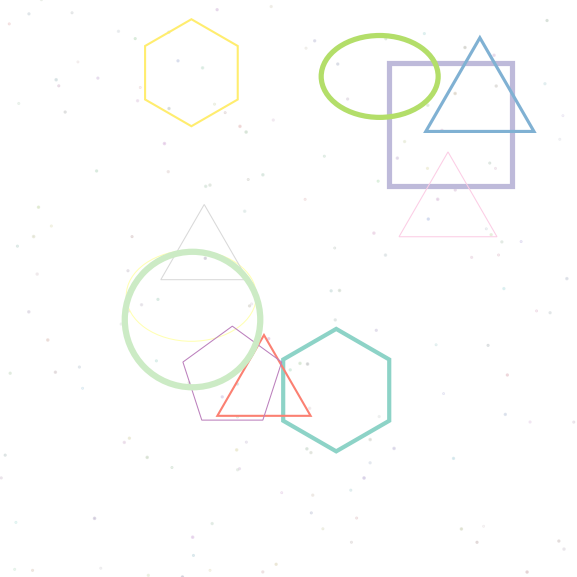[{"shape": "hexagon", "thickness": 2, "radius": 0.53, "center": [0.582, 0.324]}, {"shape": "oval", "thickness": 0.5, "radius": 0.56, "center": [0.331, 0.487]}, {"shape": "square", "thickness": 2.5, "radius": 0.53, "center": [0.78, 0.784]}, {"shape": "triangle", "thickness": 1, "radius": 0.47, "center": [0.457, 0.326]}, {"shape": "triangle", "thickness": 1.5, "radius": 0.54, "center": [0.831, 0.826]}, {"shape": "oval", "thickness": 2.5, "radius": 0.51, "center": [0.657, 0.867]}, {"shape": "triangle", "thickness": 0.5, "radius": 0.49, "center": [0.776, 0.638]}, {"shape": "triangle", "thickness": 0.5, "radius": 0.43, "center": [0.354, 0.558]}, {"shape": "pentagon", "thickness": 0.5, "radius": 0.45, "center": [0.402, 0.344]}, {"shape": "circle", "thickness": 3, "radius": 0.59, "center": [0.333, 0.446]}, {"shape": "hexagon", "thickness": 1, "radius": 0.46, "center": [0.331, 0.873]}]